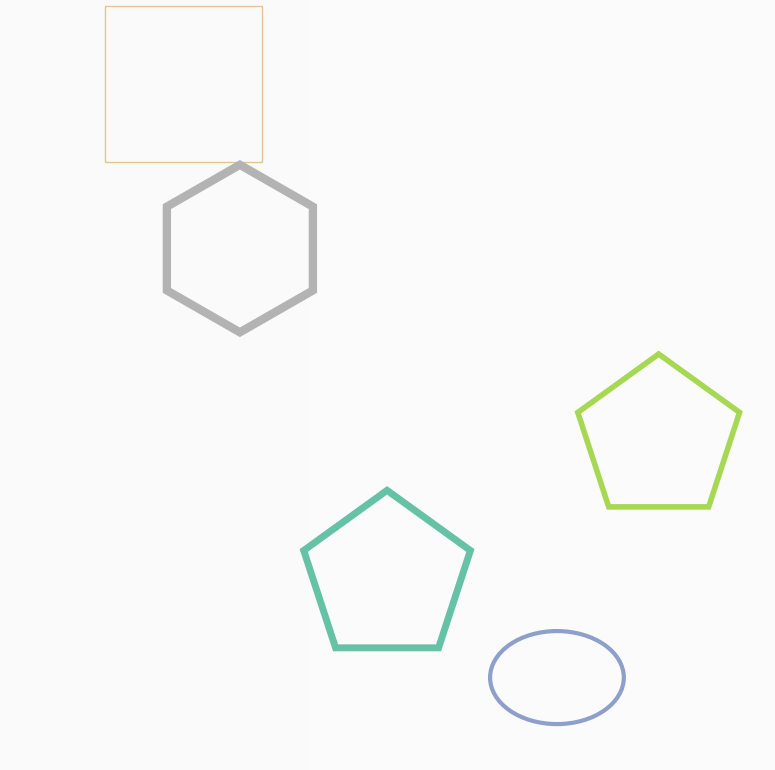[{"shape": "pentagon", "thickness": 2.5, "radius": 0.57, "center": [0.499, 0.25]}, {"shape": "oval", "thickness": 1.5, "radius": 0.43, "center": [0.719, 0.12]}, {"shape": "pentagon", "thickness": 2, "radius": 0.55, "center": [0.85, 0.43]}, {"shape": "square", "thickness": 0.5, "radius": 0.51, "center": [0.237, 0.891]}, {"shape": "hexagon", "thickness": 3, "radius": 0.54, "center": [0.31, 0.677]}]